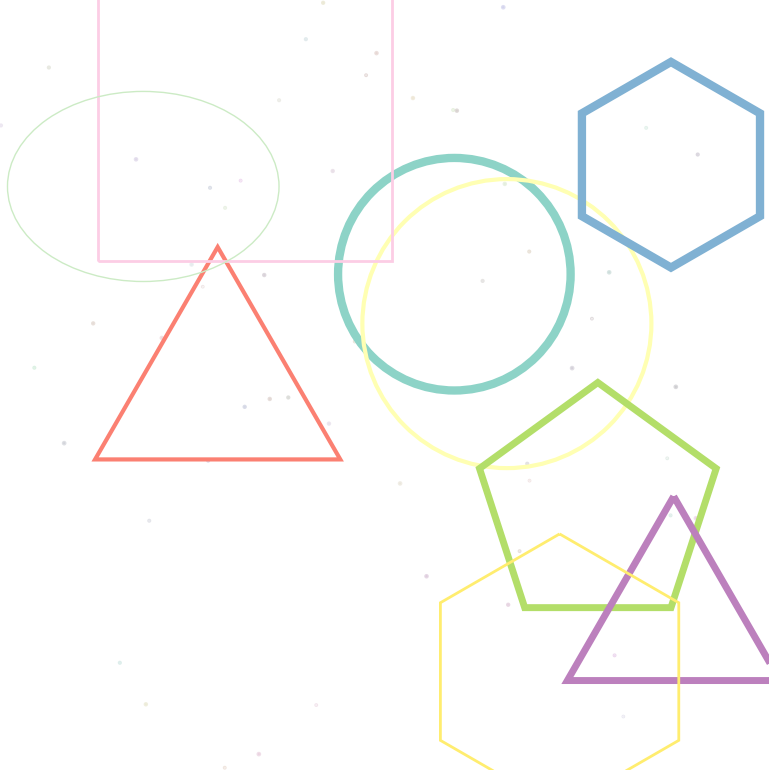[{"shape": "circle", "thickness": 3, "radius": 0.76, "center": [0.59, 0.644]}, {"shape": "circle", "thickness": 1.5, "radius": 0.94, "center": [0.658, 0.58]}, {"shape": "triangle", "thickness": 1.5, "radius": 0.92, "center": [0.283, 0.495]}, {"shape": "hexagon", "thickness": 3, "radius": 0.67, "center": [0.871, 0.786]}, {"shape": "pentagon", "thickness": 2.5, "radius": 0.81, "center": [0.776, 0.342]}, {"shape": "square", "thickness": 1, "radius": 0.95, "center": [0.318, 0.851]}, {"shape": "triangle", "thickness": 2.5, "radius": 0.8, "center": [0.875, 0.196]}, {"shape": "oval", "thickness": 0.5, "radius": 0.88, "center": [0.186, 0.758]}, {"shape": "hexagon", "thickness": 1, "radius": 0.89, "center": [0.727, 0.128]}]